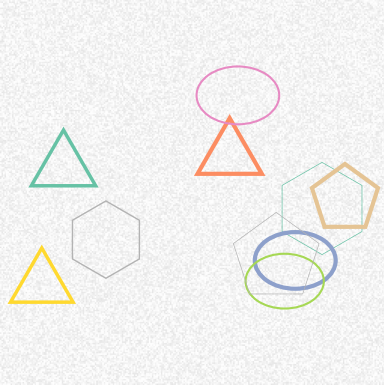[{"shape": "triangle", "thickness": 2.5, "radius": 0.48, "center": [0.165, 0.566]}, {"shape": "hexagon", "thickness": 0.5, "radius": 0.6, "center": [0.836, 0.459]}, {"shape": "triangle", "thickness": 3, "radius": 0.48, "center": [0.597, 0.597]}, {"shape": "oval", "thickness": 3, "radius": 0.53, "center": [0.767, 0.324]}, {"shape": "oval", "thickness": 1.5, "radius": 0.54, "center": [0.618, 0.752]}, {"shape": "oval", "thickness": 1.5, "radius": 0.51, "center": [0.739, 0.27]}, {"shape": "triangle", "thickness": 2.5, "radius": 0.47, "center": [0.109, 0.262]}, {"shape": "pentagon", "thickness": 3, "radius": 0.45, "center": [0.896, 0.484]}, {"shape": "hexagon", "thickness": 1, "radius": 0.5, "center": [0.275, 0.378]}, {"shape": "pentagon", "thickness": 0.5, "radius": 0.59, "center": [0.717, 0.331]}]